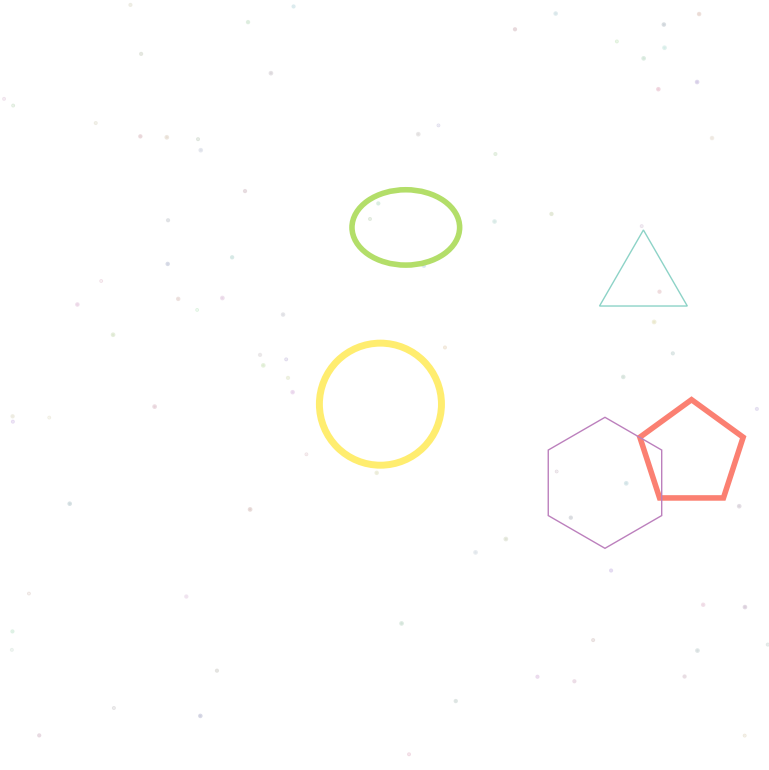[{"shape": "triangle", "thickness": 0.5, "radius": 0.33, "center": [0.836, 0.635]}, {"shape": "pentagon", "thickness": 2, "radius": 0.35, "center": [0.898, 0.41]}, {"shape": "oval", "thickness": 2, "radius": 0.35, "center": [0.527, 0.705]}, {"shape": "hexagon", "thickness": 0.5, "radius": 0.43, "center": [0.786, 0.373]}, {"shape": "circle", "thickness": 2.5, "radius": 0.4, "center": [0.494, 0.475]}]